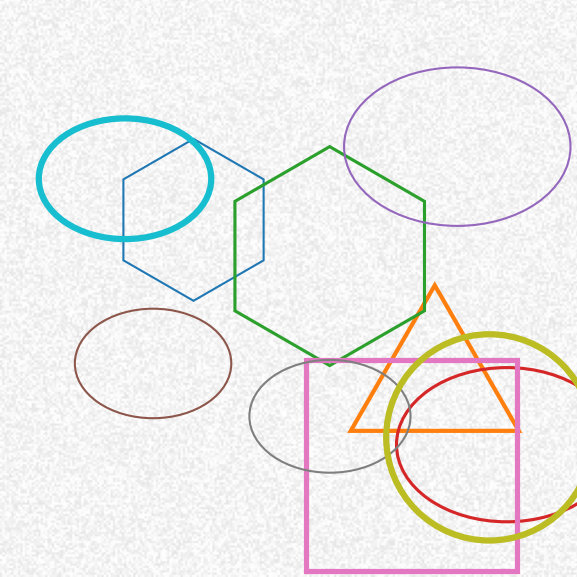[{"shape": "hexagon", "thickness": 1, "radius": 0.7, "center": [0.335, 0.618]}, {"shape": "triangle", "thickness": 2, "radius": 0.84, "center": [0.753, 0.337]}, {"shape": "hexagon", "thickness": 1.5, "radius": 0.95, "center": [0.571, 0.556]}, {"shape": "oval", "thickness": 1.5, "radius": 0.95, "center": [0.877, 0.229]}, {"shape": "oval", "thickness": 1, "radius": 0.98, "center": [0.792, 0.745]}, {"shape": "oval", "thickness": 1, "radius": 0.68, "center": [0.265, 0.37]}, {"shape": "square", "thickness": 2.5, "radius": 0.91, "center": [0.713, 0.193]}, {"shape": "oval", "thickness": 1, "radius": 0.7, "center": [0.571, 0.278]}, {"shape": "circle", "thickness": 3, "radius": 0.89, "center": [0.847, 0.242]}, {"shape": "oval", "thickness": 3, "radius": 0.75, "center": [0.216, 0.69]}]